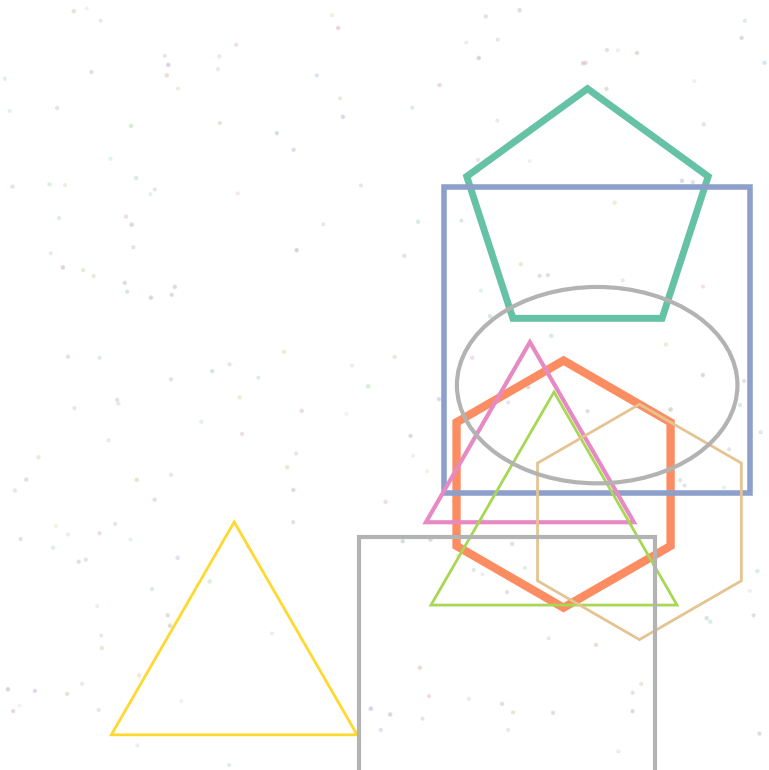[{"shape": "pentagon", "thickness": 2.5, "radius": 0.82, "center": [0.763, 0.72]}, {"shape": "hexagon", "thickness": 3, "radius": 0.8, "center": [0.732, 0.371]}, {"shape": "square", "thickness": 2, "radius": 0.99, "center": [0.776, 0.559]}, {"shape": "triangle", "thickness": 1.5, "radius": 0.78, "center": [0.688, 0.4]}, {"shape": "triangle", "thickness": 1, "radius": 0.92, "center": [0.719, 0.306]}, {"shape": "triangle", "thickness": 1, "radius": 0.92, "center": [0.304, 0.138]}, {"shape": "hexagon", "thickness": 1, "radius": 0.76, "center": [0.83, 0.322]}, {"shape": "square", "thickness": 1.5, "radius": 0.96, "center": [0.658, 0.111]}, {"shape": "oval", "thickness": 1.5, "radius": 0.91, "center": [0.776, 0.5]}]